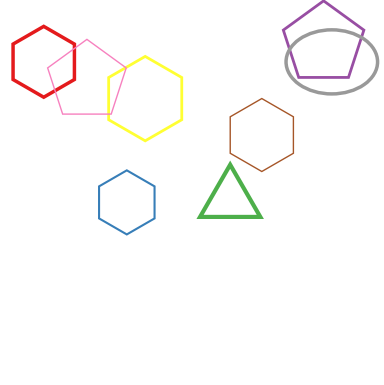[{"shape": "hexagon", "thickness": 2.5, "radius": 0.46, "center": [0.114, 0.839]}, {"shape": "hexagon", "thickness": 1.5, "radius": 0.42, "center": [0.329, 0.474]}, {"shape": "triangle", "thickness": 3, "radius": 0.45, "center": [0.598, 0.482]}, {"shape": "pentagon", "thickness": 2, "radius": 0.55, "center": [0.841, 0.888]}, {"shape": "hexagon", "thickness": 2, "radius": 0.55, "center": [0.377, 0.744]}, {"shape": "hexagon", "thickness": 1, "radius": 0.47, "center": [0.68, 0.649]}, {"shape": "pentagon", "thickness": 1, "radius": 0.54, "center": [0.226, 0.79]}, {"shape": "oval", "thickness": 2.5, "radius": 0.59, "center": [0.862, 0.839]}]